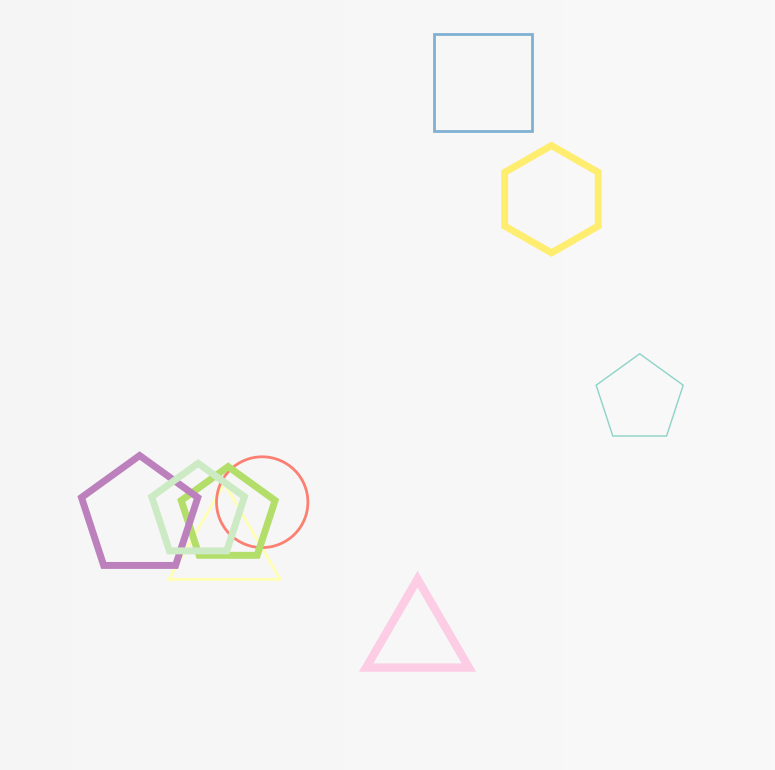[{"shape": "pentagon", "thickness": 0.5, "radius": 0.3, "center": [0.825, 0.481]}, {"shape": "triangle", "thickness": 1, "radius": 0.42, "center": [0.29, 0.289]}, {"shape": "circle", "thickness": 1, "radius": 0.29, "center": [0.338, 0.348]}, {"shape": "square", "thickness": 1, "radius": 0.32, "center": [0.623, 0.893]}, {"shape": "pentagon", "thickness": 2.5, "radius": 0.32, "center": [0.294, 0.33]}, {"shape": "triangle", "thickness": 3, "radius": 0.38, "center": [0.539, 0.171]}, {"shape": "pentagon", "thickness": 2.5, "radius": 0.39, "center": [0.18, 0.33]}, {"shape": "pentagon", "thickness": 2.5, "radius": 0.31, "center": [0.256, 0.335]}, {"shape": "hexagon", "thickness": 2.5, "radius": 0.35, "center": [0.712, 0.741]}]